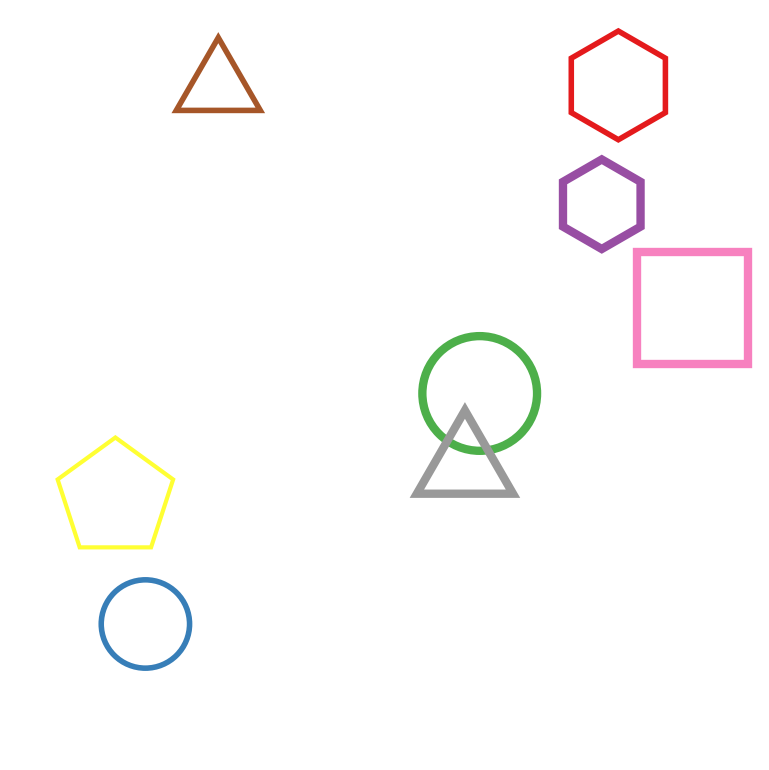[{"shape": "hexagon", "thickness": 2, "radius": 0.35, "center": [0.803, 0.889]}, {"shape": "circle", "thickness": 2, "radius": 0.29, "center": [0.189, 0.19]}, {"shape": "circle", "thickness": 3, "radius": 0.37, "center": [0.623, 0.489]}, {"shape": "hexagon", "thickness": 3, "radius": 0.29, "center": [0.782, 0.735]}, {"shape": "pentagon", "thickness": 1.5, "radius": 0.39, "center": [0.15, 0.353]}, {"shape": "triangle", "thickness": 2, "radius": 0.31, "center": [0.284, 0.888]}, {"shape": "square", "thickness": 3, "radius": 0.36, "center": [0.899, 0.6]}, {"shape": "triangle", "thickness": 3, "radius": 0.36, "center": [0.604, 0.395]}]